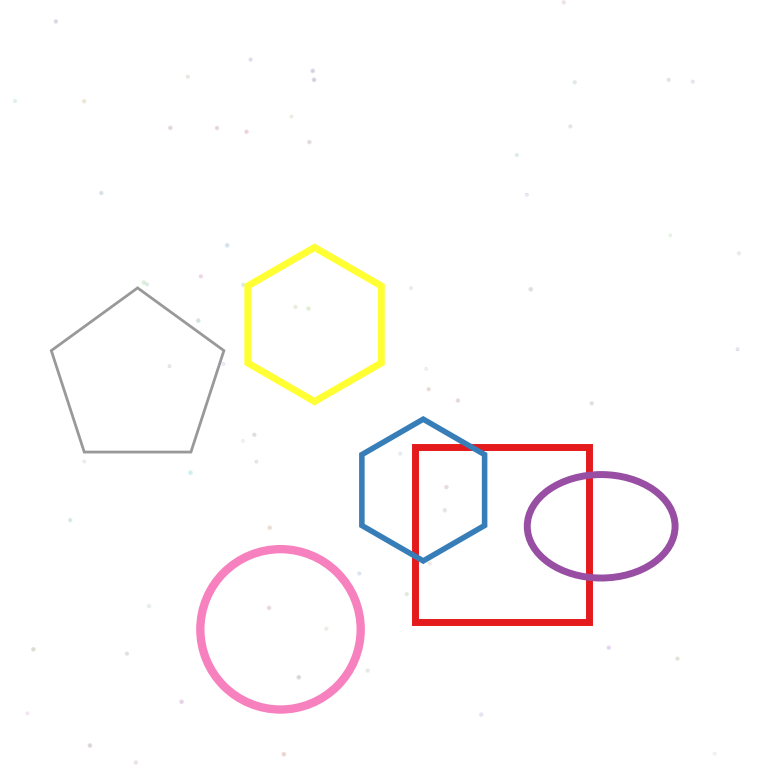[{"shape": "square", "thickness": 2.5, "radius": 0.57, "center": [0.652, 0.306]}, {"shape": "hexagon", "thickness": 2, "radius": 0.46, "center": [0.55, 0.364]}, {"shape": "oval", "thickness": 2.5, "radius": 0.48, "center": [0.781, 0.317]}, {"shape": "hexagon", "thickness": 2.5, "radius": 0.5, "center": [0.409, 0.579]}, {"shape": "circle", "thickness": 3, "radius": 0.52, "center": [0.364, 0.183]}, {"shape": "pentagon", "thickness": 1, "radius": 0.59, "center": [0.179, 0.508]}]